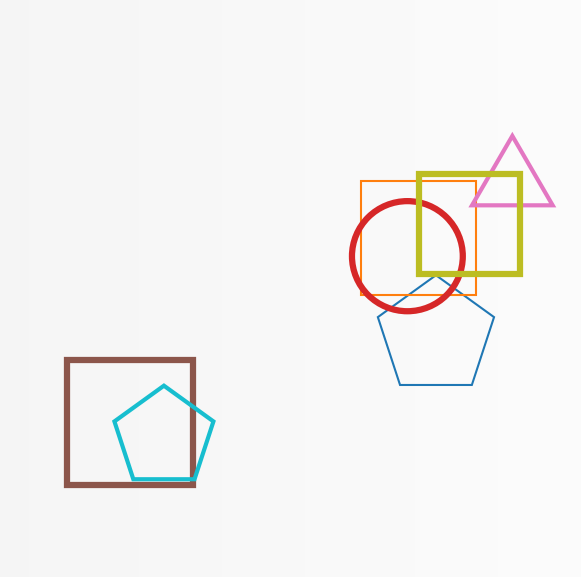[{"shape": "pentagon", "thickness": 1, "radius": 0.53, "center": [0.75, 0.418]}, {"shape": "square", "thickness": 1, "radius": 0.49, "center": [0.72, 0.586]}, {"shape": "circle", "thickness": 3, "radius": 0.48, "center": [0.701, 0.556]}, {"shape": "square", "thickness": 3, "radius": 0.54, "center": [0.224, 0.268]}, {"shape": "triangle", "thickness": 2, "radius": 0.4, "center": [0.881, 0.684]}, {"shape": "square", "thickness": 3, "radius": 0.43, "center": [0.808, 0.611]}, {"shape": "pentagon", "thickness": 2, "radius": 0.45, "center": [0.282, 0.242]}]